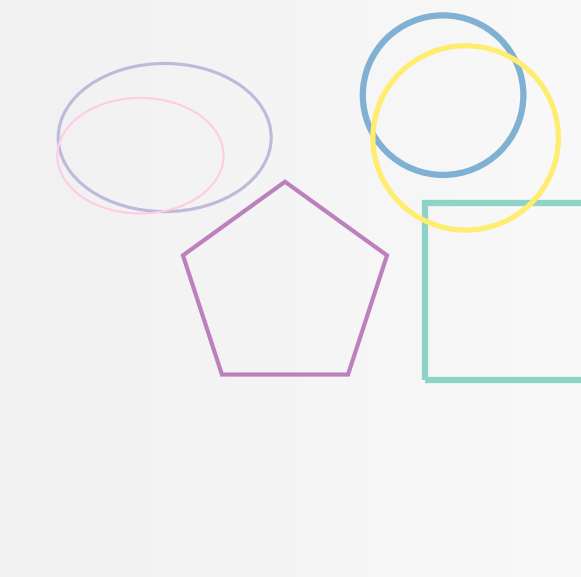[{"shape": "square", "thickness": 3, "radius": 0.77, "center": [0.885, 0.494]}, {"shape": "oval", "thickness": 1.5, "radius": 0.92, "center": [0.283, 0.761]}, {"shape": "circle", "thickness": 3, "radius": 0.69, "center": [0.762, 0.834]}, {"shape": "oval", "thickness": 1, "radius": 0.72, "center": [0.242, 0.73]}, {"shape": "pentagon", "thickness": 2, "radius": 0.92, "center": [0.49, 0.5]}, {"shape": "circle", "thickness": 2.5, "radius": 0.8, "center": [0.801, 0.76]}]